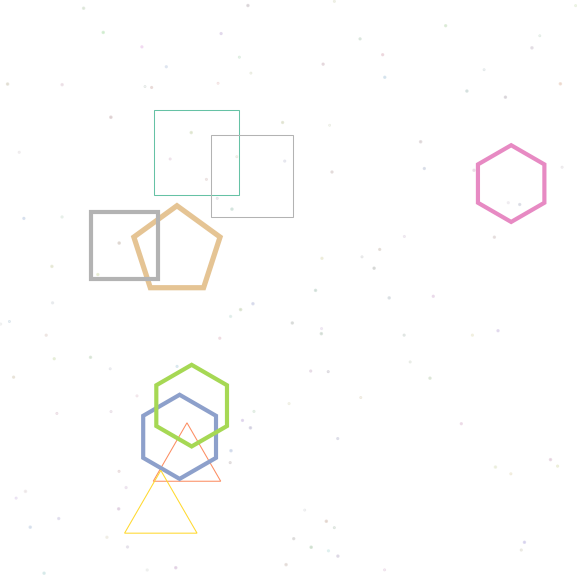[{"shape": "square", "thickness": 0.5, "radius": 0.37, "center": [0.34, 0.735]}, {"shape": "triangle", "thickness": 0.5, "radius": 0.34, "center": [0.324, 0.2]}, {"shape": "hexagon", "thickness": 2, "radius": 0.36, "center": [0.311, 0.243]}, {"shape": "hexagon", "thickness": 2, "radius": 0.33, "center": [0.885, 0.681]}, {"shape": "hexagon", "thickness": 2, "radius": 0.35, "center": [0.332, 0.297]}, {"shape": "triangle", "thickness": 0.5, "radius": 0.36, "center": [0.278, 0.112]}, {"shape": "pentagon", "thickness": 2.5, "radius": 0.39, "center": [0.306, 0.564]}, {"shape": "square", "thickness": 2, "radius": 0.29, "center": [0.216, 0.574]}, {"shape": "square", "thickness": 0.5, "radius": 0.36, "center": [0.437, 0.695]}]